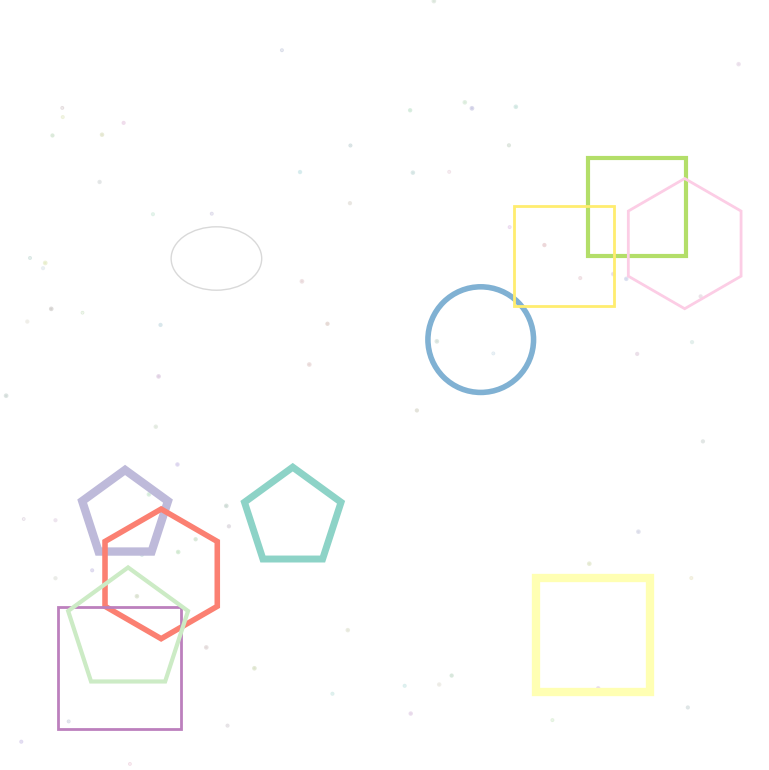[{"shape": "pentagon", "thickness": 2.5, "radius": 0.33, "center": [0.38, 0.327]}, {"shape": "square", "thickness": 3, "radius": 0.37, "center": [0.77, 0.176]}, {"shape": "pentagon", "thickness": 3, "radius": 0.29, "center": [0.162, 0.331]}, {"shape": "hexagon", "thickness": 2, "radius": 0.42, "center": [0.209, 0.255]}, {"shape": "circle", "thickness": 2, "radius": 0.34, "center": [0.624, 0.559]}, {"shape": "square", "thickness": 1.5, "radius": 0.32, "center": [0.827, 0.732]}, {"shape": "hexagon", "thickness": 1, "radius": 0.42, "center": [0.889, 0.684]}, {"shape": "oval", "thickness": 0.5, "radius": 0.29, "center": [0.281, 0.664]}, {"shape": "square", "thickness": 1, "radius": 0.4, "center": [0.155, 0.132]}, {"shape": "pentagon", "thickness": 1.5, "radius": 0.41, "center": [0.166, 0.181]}, {"shape": "square", "thickness": 1, "radius": 0.33, "center": [0.732, 0.668]}]